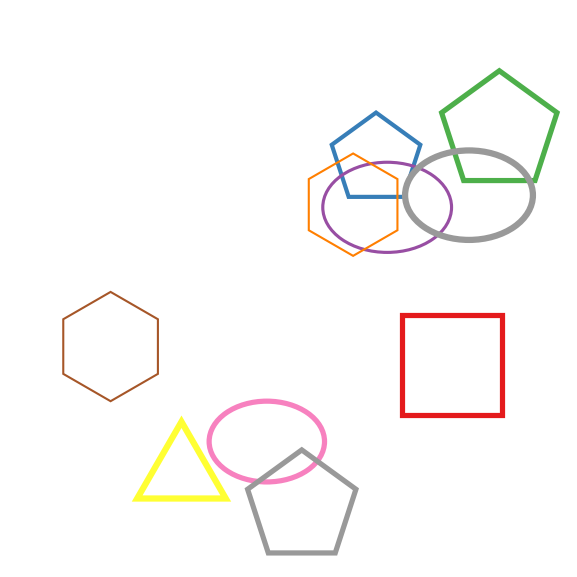[{"shape": "square", "thickness": 2.5, "radius": 0.43, "center": [0.783, 0.367]}, {"shape": "pentagon", "thickness": 2, "radius": 0.4, "center": [0.651, 0.723]}, {"shape": "pentagon", "thickness": 2.5, "radius": 0.53, "center": [0.865, 0.772]}, {"shape": "oval", "thickness": 1.5, "radius": 0.56, "center": [0.67, 0.64]}, {"shape": "hexagon", "thickness": 1, "radius": 0.44, "center": [0.611, 0.645]}, {"shape": "triangle", "thickness": 3, "radius": 0.44, "center": [0.314, 0.18]}, {"shape": "hexagon", "thickness": 1, "radius": 0.47, "center": [0.191, 0.399]}, {"shape": "oval", "thickness": 2.5, "radius": 0.5, "center": [0.462, 0.235]}, {"shape": "pentagon", "thickness": 2.5, "radius": 0.49, "center": [0.523, 0.121]}, {"shape": "oval", "thickness": 3, "radius": 0.55, "center": [0.812, 0.661]}]